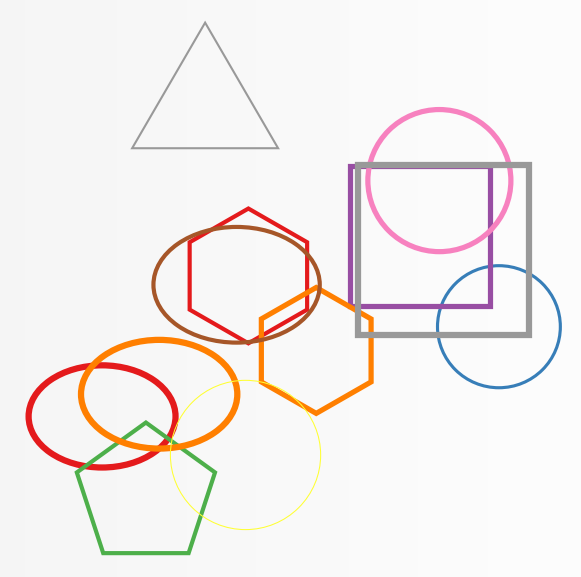[{"shape": "oval", "thickness": 3, "radius": 0.63, "center": [0.176, 0.278]}, {"shape": "hexagon", "thickness": 2, "radius": 0.58, "center": [0.427, 0.521]}, {"shape": "circle", "thickness": 1.5, "radius": 0.53, "center": [0.858, 0.433]}, {"shape": "pentagon", "thickness": 2, "radius": 0.62, "center": [0.251, 0.142]}, {"shape": "square", "thickness": 2.5, "radius": 0.6, "center": [0.722, 0.591]}, {"shape": "hexagon", "thickness": 2.5, "radius": 0.55, "center": [0.544, 0.392]}, {"shape": "oval", "thickness": 3, "radius": 0.67, "center": [0.274, 0.316]}, {"shape": "circle", "thickness": 0.5, "radius": 0.65, "center": [0.422, 0.211]}, {"shape": "oval", "thickness": 2, "radius": 0.72, "center": [0.407, 0.506]}, {"shape": "circle", "thickness": 2.5, "radius": 0.62, "center": [0.756, 0.686]}, {"shape": "square", "thickness": 3, "radius": 0.74, "center": [0.762, 0.566]}, {"shape": "triangle", "thickness": 1, "radius": 0.72, "center": [0.353, 0.815]}]